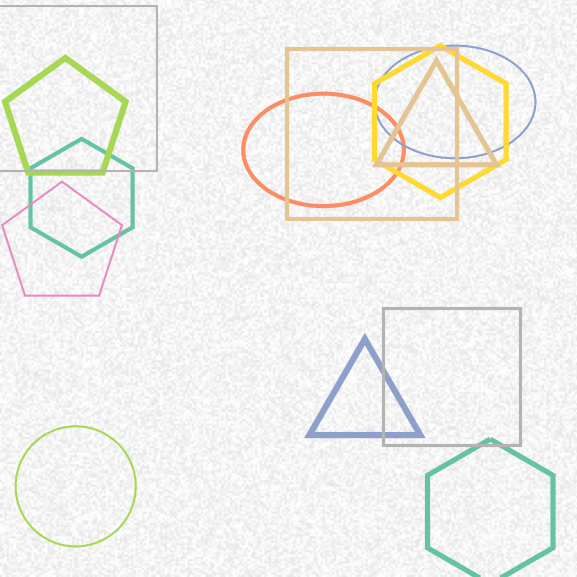[{"shape": "hexagon", "thickness": 2, "radius": 0.51, "center": [0.141, 0.657]}, {"shape": "hexagon", "thickness": 2.5, "radius": 0.63, "center": [0.849, 0.113]}, {"shape": "oval", "thickness": 2, "radius": 0.7, "center": [0.56, 0.74]}, {"shape": "oval", "thickness": 1, "radius": 0.7, "center": [0.788, 0.823]}, {"shape": "triangle", "thickness": 3, "radius": 0.55, "center": [0.632, 0.301]}, {"shape": "pentagon", "thickness": 1, "radius": 0.55, "center": [0.107, 0.575]}, {"shape": "circle", "thickness": 1, "radius": 0.52, "center": [0.131, 0.157]}, {"shape": "pentagon", "thickness": 3, "radius": 0.55, "center": [0.113, 0.789]}, {"shape": "hexagon", "thickness": 2.5, "radius": 0.66, "center": [0.762, 0.789]}, {"shape": "triangle", "thickness": 2.5, "radius": 0.6, "center": [0.756, 0.774]}, {"shape": "square", "thickness": 2, "radius": 0.74, "center": [0.644, 0.767]}, {"shape": "square", "thickness": 1, "radius": 0.71, "center": [0.13, 0.846]}, {"shape": "square", "thickness": 1.5, "radius": 0.6, "center": [0.782, 0.347]}]